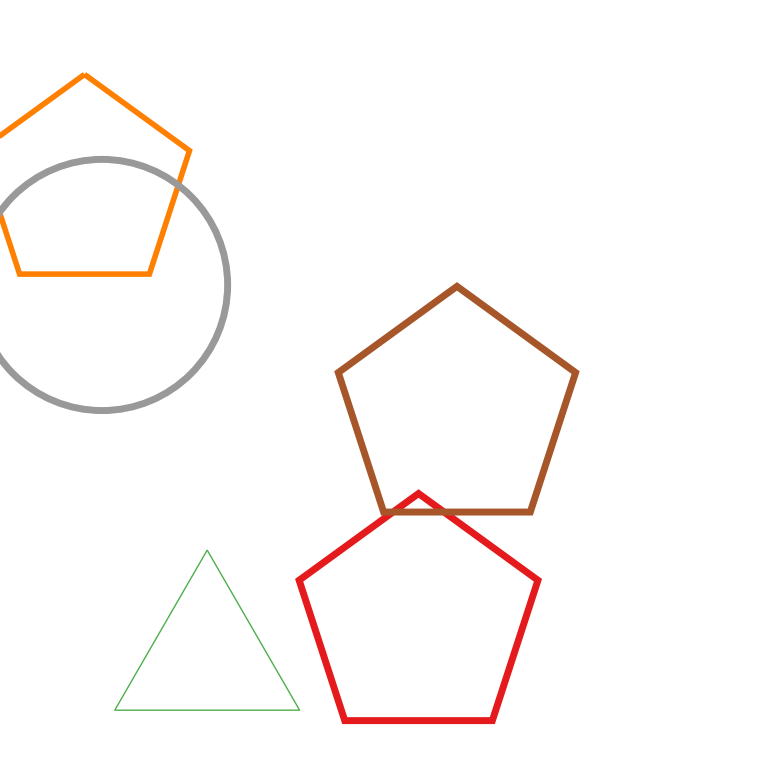[{"shape": "pentagon", "thickness": 2.5, "radius": 0.82, "center": [0.544, 0.196]}, {"shape": "triangle", "thickness": 0.5, "radius": 0.69, "center": [0.269, 0.147]}, {"shape": "pentagon", "thickness": 2, "radius": 0.72, "center": [0.11, 0.76]}, {"shape": "pentagon", "thickness": 2.5, "radius": 0.81, "center": [0.593, 0.466]}, {"shape": "circle", "thickness": 2.5, "radius": 0.82, "center": [0.133, 0.63]}]